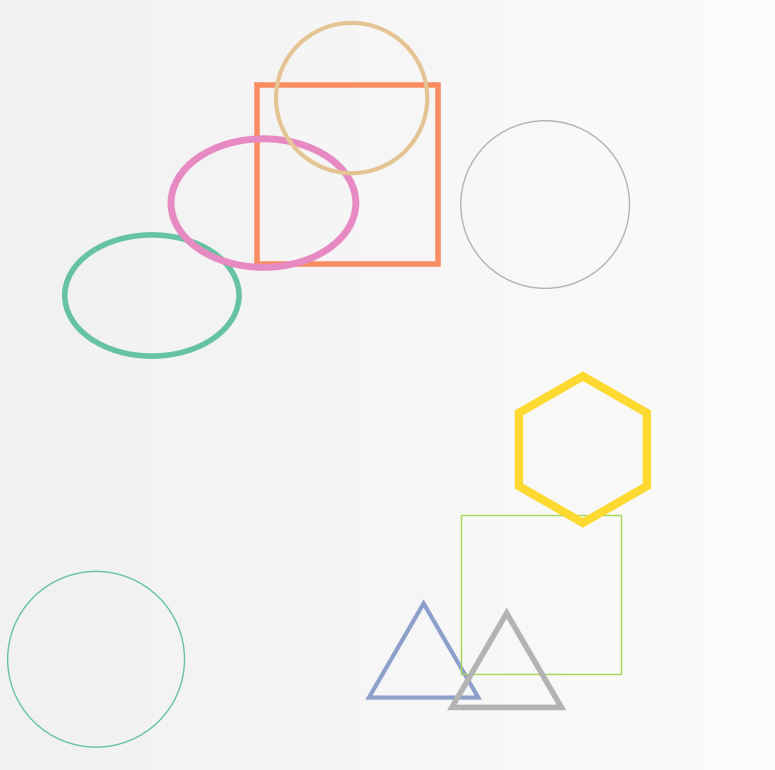[{"shape": "circle", "thickness": 0.5, "radius": 0.57, "center": [0.124, 0.144]}, {"shape": "oval", "thickness": 2, "radius": 0.56, "center": [0.196, 0.616]}, {"shape": "square", "thickness": 2, "radius": 0.58, "center": [0.449, 0.773]}, {"shape": "triangle", "thickness": 1.5, "radius": 0.41, "center": [0.547, 0.135]}, {"shape": "oval", "thickness": 2.5, "radius": 0.6, "center": [0.34, 0.736]}, {"shape": "square", "thickness": 0.5, "radius": 0.52, "center": [0.698, 0.228]}, {"shape": "hexagon", "thickness": 3, "radius": 0.48, "center": [0.752, 0.416]}, {"shape": "circle", "thickness": 1.5, "radius": 0.49, "center": [0.454, 0.873]}, {"shape": "circle", "thickness": 0.5, "radius": 0.54, "center": [0.703, 0.734]}, {"shape": "triangle", "thickness": 2, "radius": 0.41, "center": [0.654, 0.122]}]